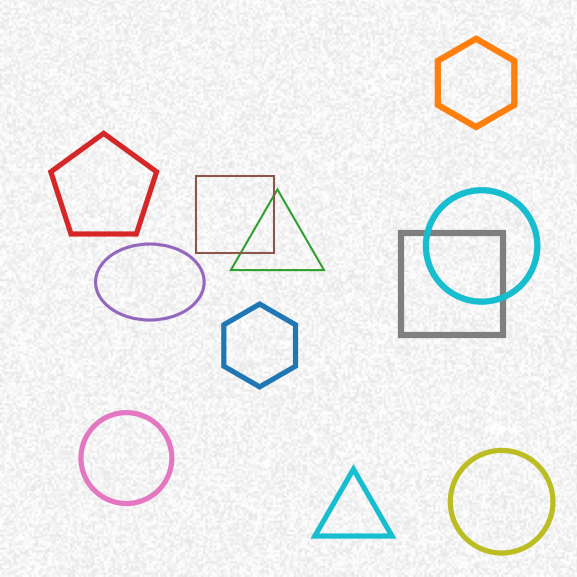[{"shape": "hexagon", "thickness": 2.5, "radius": 0.36, "center": [0.45, 0.401]}, {"shape": "hexagon", "thickness": 3, "radius": 0.38, "center": [0.824, 0.856]}, {"shape": "triangle", "thickness": 1, "radius": 0.47, "center": [0.48, 0.578]}, {"shape": "pentagon", "thickness": 2.5, "radius": 0.48, "center": [0.18, 0.672]}, {"shape": "oval", "thickness": 1.5, "radius": 0.47, "center": [0.259, 0.511]}, {"shape": "square", "thickness": 1, "radius": 0.34, "center": [0.407, 0.628]}, {"shape": "circle", "thickness": 2.5, "radius": 0.39, "center": [0.219, 0.206]}, {"shape": "square", "thickness": 3, "radius": 0.44, "center": [0.783, 0.508]}, {"shape": "circle", "thickness": 2.5, "radius": 0.44, "center": [0.869, 0.13]}, {"shape": "circle", "thickness": 3, "radius": 0.48, "center": [0.834, 0.573]}, {"shape": "triangle", "thickness": 2.5, "radius": 0.39, "center": [0.612, 0.11]}]